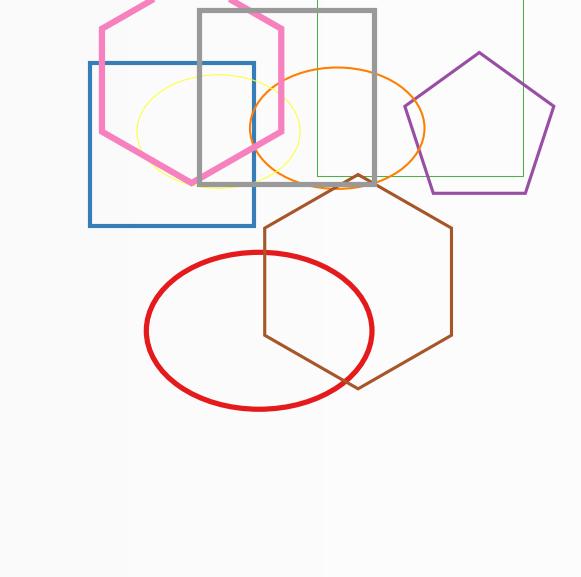[{"shape": "oval", "thickness": 2.5, "radius": 0.97, "center": [0.446, 0.426]}, {"shape": "square", "thickness": 2, "radius": 0.71, "center": [0.296, 0.748]}, {"shape": "square", "thickness": 0.5, "radius": 0.89, "center": [0.723, 0.871]}, {"shape": "pentagon", "thickness": 1.5, "radius": 0.67, "center": [0.825, 0.773]}, {"shape": "oval", "thickness": 1, "radius": 0.75, "center": [0.58, 0.777]}, {"shape": "oval", "thickness": 0.5, "radius": 0.7, "center": [0.376, 0.771]}, {"shape": "hexagon", "thickness": 1.5, "radius": 0.93, "center": [0.616, 0.511]}, {"shape": "hexagon", "thickness": 3, "radius": 0.89, "center": [0.33, 0.86]}, {"shape": "square", "thickness": 2.5, "radius": 0.75, "center": [0.493, 0.831]}]